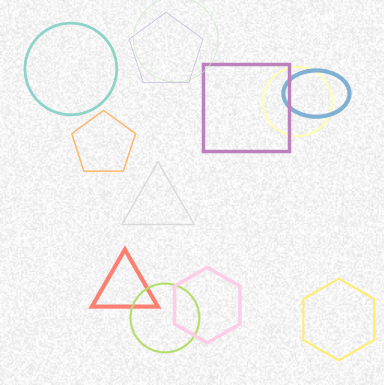[{"shape": "circle", "thickness": 2, "radius": 0.6, "center": [0.184, 0.821]}, {"shape": "circle", "thickness": 1.5, "radius": 0.45, "center": [0.773, 0.736]}, {"shape": "pentagon", "thickness": 0.5, "radius": 0.5, "center": [0.431, 0.867]}, {"shape": "triangle", "thickness": 3, "radius": 0.49, "center": [0.324, 0.253]}, {"shape": "oval", "thickness": 3, "radius": 0.43, "center": [0.822, 0.757]}, {"shape": "pentagon", "thickness": 1, "radius": 0.44, "center": [0.269, 0.626]}, {"shape": "circle", "thickness": 1.5, "radius": 0.45, "center": [0.428, 0.174]}, {"shape": "hexagon", "thickness": 2.5, "radius": 0.49, "center": [0.538, 0.208]}, {"shape": "triangle", "thickness": 1, "radius": 0.54, "center": [0.41, 0.471]}, {"shape": "square", "thickness": 2.5, "radius": 0.56, "center": [0.638, 0.721]}, {"shape": "circle", "thickness": 0.5, "radius": 0.55, "center": [0.457, 0.897]}, {"shape": "hexagon", "thickness": 1.5, "radius": 0.53, "center": [0.88, 0.17]}]